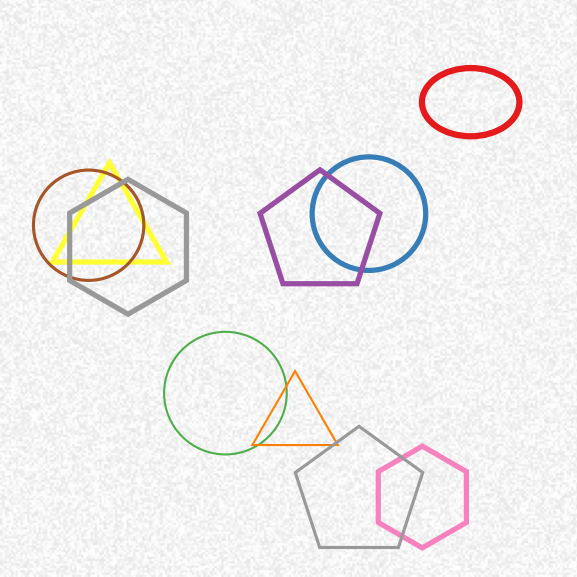[{"shape": "oval", "thickness": 3, "radius": 0.42, "center": [0.815, 0.822]}, {"shape": "circle", "thickness": 2.5, "radius": 0.49, "center": [0.639, 0.629]}, {"shape": "circle", "thickness": 1, "radius": 0.53, "center": [0.39, 0.318]}, {"shape": "pentagon", "thickness": 2.5, "radius": 0.55, "center": [0.554, 0.596]}, {"shape": "triangle", "thickness": 1, "radius": 0.43, "center": [0.511, 0.271]}, {"shape": "triangle", "thickness": 2.5, "radius": 0.57, "center": [0.19, 0.603]}, {"shape": "circle", "thickness": 1.5, "radius": 0.48, "center": [0.153, 0.609]}, {"shape": "hexagon", "thickness": 2.5, "radius": 0.44, "center": [0.731, 0.138]}, {"shape": "pentagon", "thickness": 1.5, "radius": 0.58, "center": [0.622, 0.145]}, {"shape": "hexagon", "thickness": 2.5, "radius": 0.58, "center": [0.222, 0.572]}]